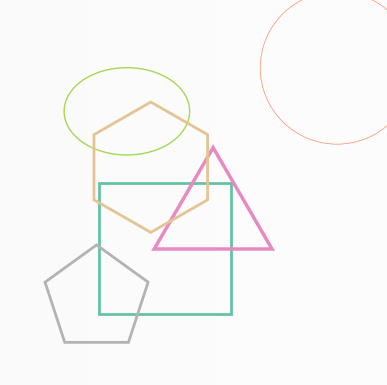[{"shape": "square", "thickness": 2, "radius": 0.85, "center": [0.426, 0.355]}, {"shape": "circle", "thickness": 0.5, "radius": 0.99, "center": [0.87, 0.824]}, {"shape": "triangle", "thickness": 2.5, "radius": 0.88, "center": [0.55, 0.441]}, {"shape": "oval", "thickness": 1, "radius": 0.81, "center": [0.327, 0.711]}, {"shape": "hexagon", "thickness": 2, "radius": 0.85, "center": [0.389, 0.566]}, {"shape": "pentagon", "thickness": 2, "radius": 0.7, "center": [0.249, 0.224]}]